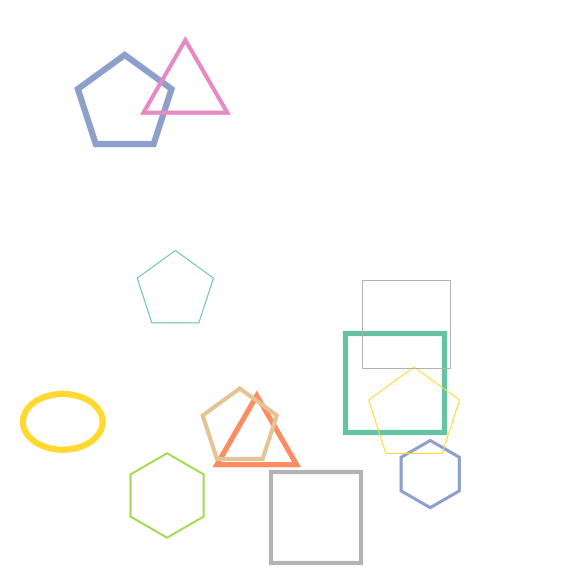[{"shape": "pentagon", "thickness": 0.5, "radius": 0.35, "center": [0.304, 0.496]}, {"shape": "square", "thickness": 2.5, "radius": 0.43, "center": [0.683, 0.337]}, {"shape": "triangle", "thickness": 2.5, "radius": 0.4, "center": [0.445, 0.234]}, {"shape": "pentagon", "thickness": 3, "radius": 0.43, "center": [0.216, 0.819]}, {"shape": "hexagon", "thickness": 1.5, "radius": 0.29, "center": [0.745, 0.178]}, {"shape": "triangle", "thickness": 2, "radius": 0.42, "center": [0.321, 0.846]}, {"shape": "hexagon", "thickness": 1, "radius": 0.37, "center": [0.289, 0.141]}, {"shape": "oval", "thickness": 3, "radius": 0.35, "center": [0.109, 0.269]}, {"shape": "pentagon", "thickness": 0.5, "radius": 0.41, "center": [0.717, 0.281]}, {"shape": "pentagon", "thickness": 2, "radius": 0.34, "center": [0.415, 0.259]}, {"shape": "square", "thickness": 0.5, "radius": 0.38, "center": [0.703, 0.439]}, {"shape": "square", "thickness": 2, "radius": 0.39, "center": [0.547, 0.103]}]